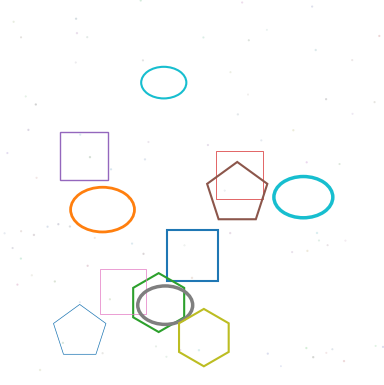[{"shape": "pentagon", "thickness": 0.5, "radius": 0.36, "center": [0.207, 0.138]}, {"shape": "square", "thickness": 1.5, "radius": 0.33, "center": [0.5, 0.336]}, {"shape": "oval", "thickness": 2, "radius": 0.41, "center": [0.266, 0.456]}, {"shape": "hexagon", "thickness": 1.5, "radius": 0.38, "center": [0.412, 0.214]}, {"shape": "square", "thickness": 0.5, "radius": 0.31, "center": [0.622, 0.545]}, {"shape": "square", "thickness": 1, "radius": 0.31, "center": [0.218, 0.594]}, {"shape": "pentagon", "thickness": 1.5, "radius": 0.41, "center": [0.616, 0.497]}, {"shape": "square", "thickness": 0.5, "radius": 0.29, "center": [0.32, 0.243]}, {"shape": "oval", "thickness": 2.5, "radius": 0.36, "center": [0.429, 0.207]}, {"shape": "hexagon", "thickness": 1.5, "radius": 0.37, "center": [0.53, 0.123]}, {"shape": "oval", "thickness": 2.5, "radius": 0.38, "center": [0.788, 0.488]}, {"shape": "oval", "thickness": 1.5, "radius": 0.29, "center": [0.425, 0.785]}]